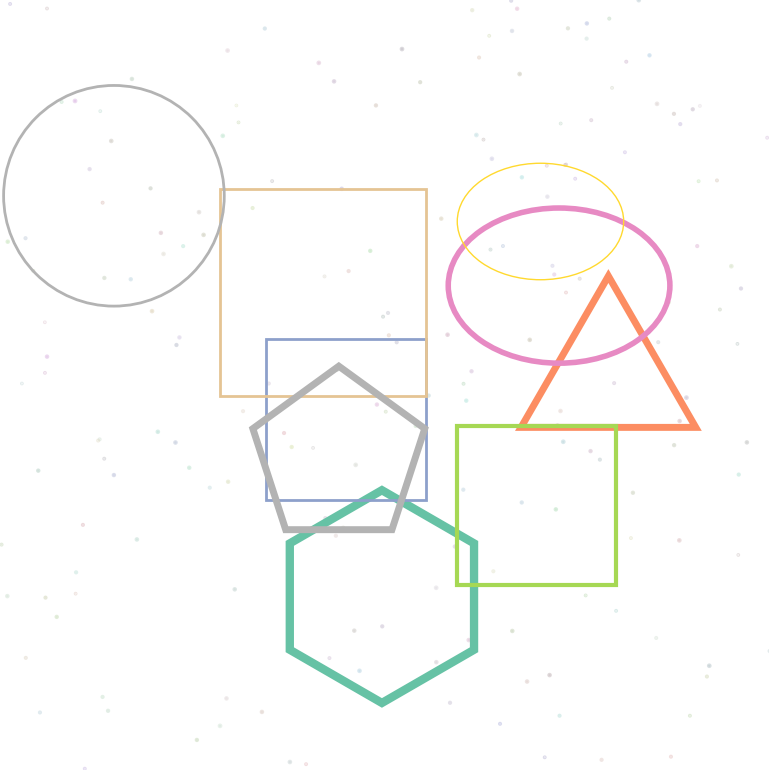[{"shape": "hexagon", "thickness": 3, "radius": 0.69, "center": [0.496, 0.225]}, {"shape": "triangle", "thickness": 2.5, "radius": 0.66, "center": [0.79, 0.51]}, {"shape": "square", "thickness": 1, "radius": 0.52, "center": [0.449, 0.455]}, {"shape": "oval", "thickness": 2, "radius": 0.72, "center": [0.726, 0.629]}, {"shape": "square", "thickness": 1.5, "radius": 0.52, "center": [0.696, 0.343]}, {"shape": "oval", "thickness": 0.5, "radius": 0.54, "center": [0.702, 0.712]}, {"shape": "square", "thickness": 1, "radius": 0.67, "center": [0.419, 0.62]}, {"shape": "circle", "thickness": 1, "radius": 0.72, "center": [0.148, 0.746]}, {"shape": "pentagon", "thickness": 2.5, "radius": 0.59, "center": [0.44, 0.407]}]